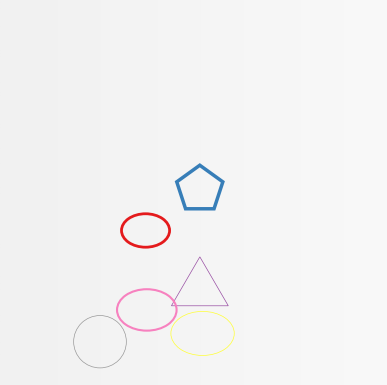[{"shape": "oval", "thickness": 2, "radius": 0.31, "center": [0.376, 0.401]}, {"shape": "pentagon", "thickness": 2.5, "radius": 0.31, "center": [0.516, 0.508]}, {"shape": "triangle", "thickness": 0.5, "radius": 0.42, "center": [0.516, 0.248]}, {"shape": "oval", "thickness": 0.5, "radius": 0.41, "center": [0.523, 0.134]}, {"shape": "oval", "thickness": 1.5, "radius": 0.38, "center": [0.379, 0.195]}, {"shape": "circle", "thickness": 0.5, "radius": 0.34, "center": [0.258, 0.112]}]